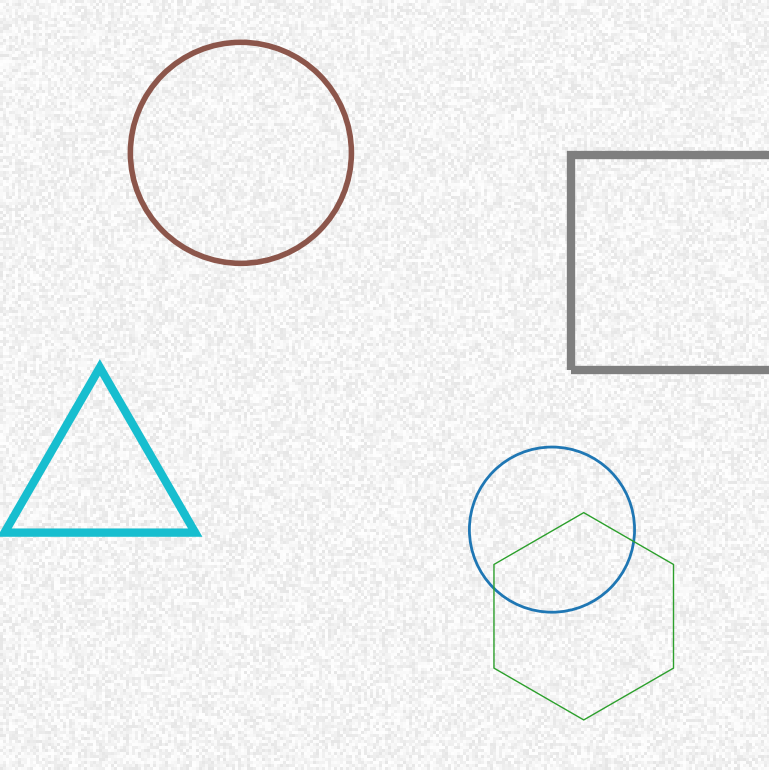[{"shape": "circle", "thickness": 1, "radius": 0.54, "center": [0.717, 0.312]}, {"shape": "hexagon", "thickness": 0.5, "radius": 0.67, "center": [0.758, 0.2]}, {"shape": "circle", "thickness": 2, "radius": 0.72, "center": [0.313, 0.802]}, {"shape": "square", "thickness": 3, "radius": 0.7, "center": [0.882, 0.659]}, {"shape": "triangle", "thickness": 3, "radius": 0.72, "center": [0.13, 0.38]}]